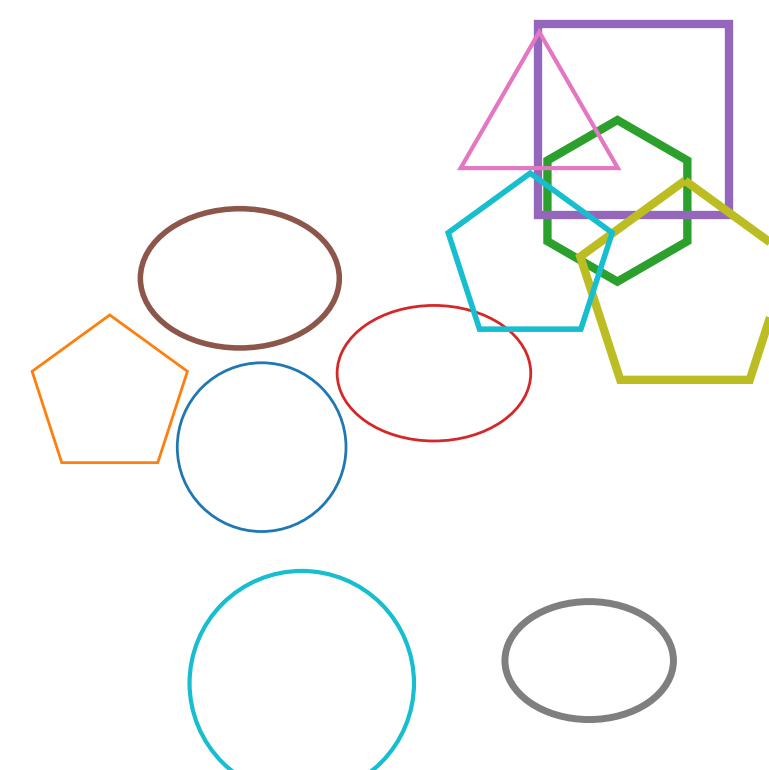[{"shape": "circle", "thickness": 1, "radius": 0.55, "center": [0.34, 0.419]}, {"shape": "pentagon", "thickness": 1, "radius": 0.53, "center": [0.143, 0.485]}, {"shape": "hexagon", "thickness": 3, "radius": 0.52, "center": [0.802, 0.739]}, {"shape": "oval", "thickness": 1, "radius": 0.63, "center": [0.564, 0.515]}, {"shape": "square", "thickness": 3, "radius": 0.62, "center": [0.823, 0.845]}, {"shape": "oval", "thickness": 2, "radius": 0.65, "center": [0.311, 0.639]}, {"shape": "triangle", "thickness": 1.5, "radius": 0.59, "center": [0.7, 0.841]}, {"shape": "oval", "thickness": 2.5, "radius": 0.55, "center": [0.765, 0.142]}, {"shape": "pentagon", "thickness": 3, "radius": 0.72, "center": [0.89, 0.622]}, {"shape": "circle", "thickness": 1.5, "radius": 0.73, "center": [0.392, 0.113]}, {"shape": "pentagon", "thickness": 2, "radius": 0.56, "center": [0.689, 0.663]}]